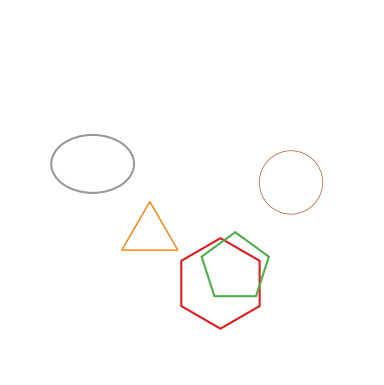[{"shape": "hexagon", "thickness": 1.5, "radius": 0.59, "center": [0.573, 0.264]}, {"shape": "pentagon", "thickness": 1.5, "radius": 0.46, "center": [0.611, 0.305]}, {"shape": "triangle", "thickness": 1, "radius": 0.42, "center": [0.389, 0.392]}, {"shape": "circle", "thickness": 0.5, "radius": 0.41, "center": [0.756, 0.526]}, {"shape": "oval", "thickness": 1.5, "radius": 0.54, "center": [0.241, 0.574]}]